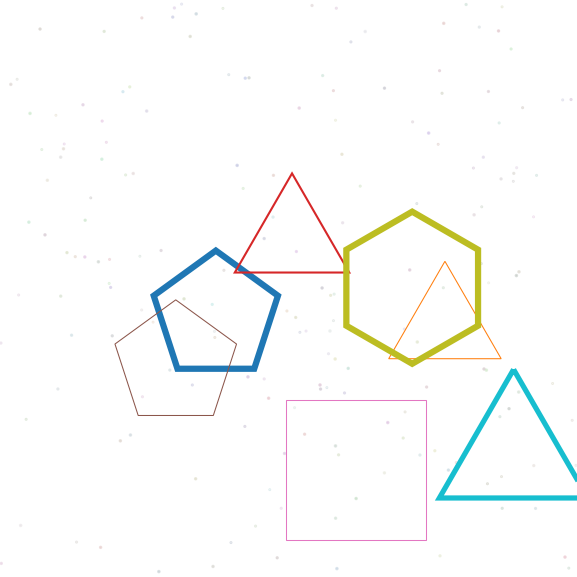[{"shape": "pentagon", "thickness": 3, "radius": 0.57, "center": [0.374, 0.452]}, {"shape": "triangle", "thickness": 0.5, "radius": 0.56, "center": [0.77, 0.434]}, {"shape": "triangle", "thickness": 1, "radius": 0.57, "center": [0.506, 0.584]}, {"shape": "pentagon", "thickness": 0.5, "radius": 0.55, "center": [0.304, 0.369]}, {"shape": "square", "thickness": 0.5, "radius": 0.61, "center": [0.617, 0.185]}, {"shape": "hexagon", "thickness": 3, "radius": 0.66, "center": [0.714, 0.501]}, {"shape": "triangle", "thickness": 2.5, "radius": 0.74, "center": [0.889, 0.211]}]